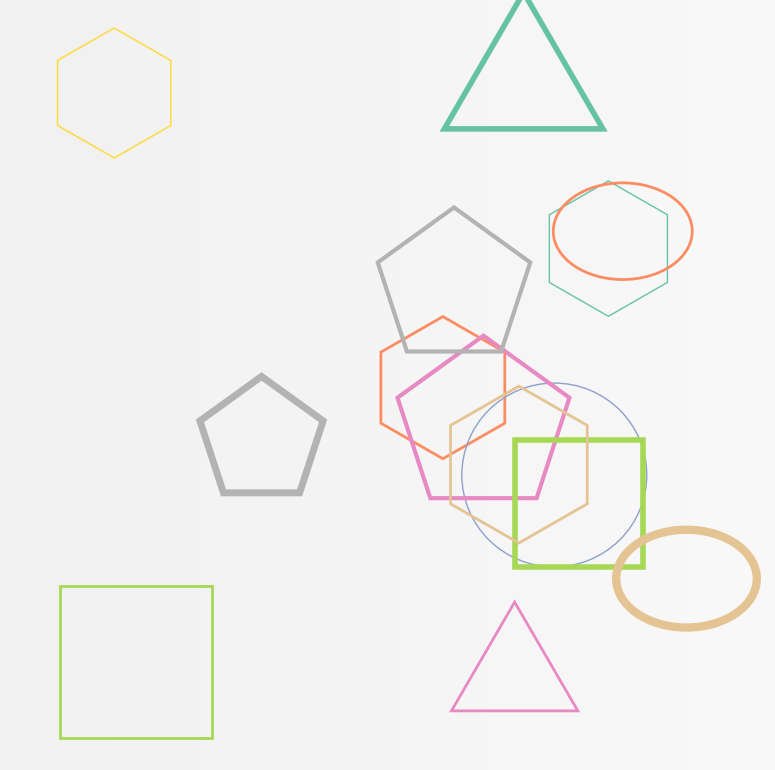[{"shape": "hexagon", "thickness": 0.5, "radius": 0.44, "center": [0.785, 0.677]}, {"shape": "triangle", "thickness": 2, "radius": 0.59, "center": [0.676, 0.892]}, {"shape": "hexagon", "thickness": 1, "radius": 0.46, "center": [0.571, 0.497]}, {"shape": "oval", "thickness": 1, "radius": 0.45, "center": [0.804, 0.7]}, {"shape": "circle", "thickness": 0.5, "radius": 0.6, "center": [0.715, 0.383]}, {"shape": "triangle", "thickness": 1, "radius": 0.47, "center": [0.664, 0.124]}, {"shape": "pentagon", "thickness": 1.5, "radius": 0.58, "center": [0.624, 0.447]}, {"shape": "square", "thickness": 1, "radius": 0.49, "center": [0.176, 0.14]}, {"shape": "square", "thickness": 2, "radius": 0.41, "center": [0.747, 0.346]}, {"shape": "hexagon", "thickness": 0.5, "radius": 0.42, "center": [0.147, 0.879]}, {"shape": "hexagon", "thickness": 1, "radius": 0.51, "center": [0.67, 0.397]}, {"shape": "oval", "thickness": 3, "radius": 0.45, "center": [0.886, 0.249]}, {"shape": "pentagon", "thickness": 2.5, "radius": 0.42, "center": [0.337, 0.428]}, {"shape": "pentagon", "thickness": 1.5, "radius": 0.52, "center": [0.586, 0.627]}]